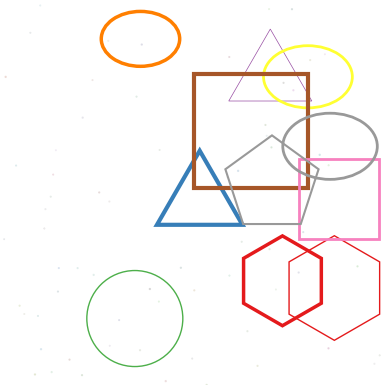[{"shape": "hexagon", "thickness": 1, "radius": 0.68, "center": [0.868, 0.252]}, {"shape": "hexagon", "thickness": 2.5, "radius": 0.58, "center": [0.734, 0.271]}, {"shape": "triangle", "thickness": 3, "radius": 0.64, "center": [0.519, 0.48]}, {"shape": "circle", "thickness": 1, "radius": 0.62, "center": [0.35, 0.173]}, {"shape": "triangle", "thickness": 0.5, "radius": 0.62, "center": [0.702, 0.8]}, {"shape": "oval", "thickness": 2.5, "radius": 0.51, "center": [0.365, 0.899]}, {"shape": "oval", "thickness": 2, "radius": 0.58, "center": [0.8, 0.801]}, {"shape": "square", "thickness": 3, "radius": 0.74, "center": [0.653, 0.659]}, {"shape": "square", "thickness": 2, "radius": 0.52, "center": [0.88, 0.483]}, {"shape": "pentagon", "thickness": 1.5, "radius": 0.64, "center": [0.706, 0.521]}, {"shape": "oval", "thickness": 2, "radius": 0.61, "center": [0.857, 0.62]}]